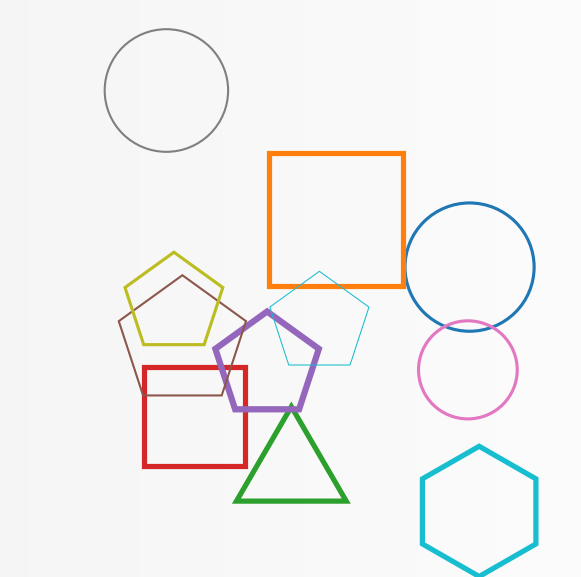[{"shape": "circle", "thickness": 1.5, "radius": 0.56, "center": [0.808, 0.537]}, {"shape": "square", "thickness": 2.5, "radius": 0.58, "center": [0.578, 0.619]}, {"shape": "triangle", "thickness": 2.5, "radius": 0.55, "center": [0.501, 0.186]}, {"shape": "square", "thickness": 2.5, "radius": 0.43, "center": [0.335, 0.278]}, {"shape": "pentagon", "thickness": 3, "radius": 0.47, "center": [0.46, 0.366]}, {"shape": "pentagon", "thickness": 1, "radius": 0.58, "center": [0.314, 0.407]}, {"shape": "circle", "thickness": 1.5, "radius": 0.42, "center": [0.805, 0.359]}, {"shape": "circle", "thickness": 1, "radius": 0.53, "center": [0.286, 0.842]}, {"shape": "pentagon", "thickness": 1.5, "radius": 0.44, "center": [0.299, 0.474]}, {"shape": "hexagon", "thickness": 2.5, "radius": 0.56, "center": [0.824, 0.114]}, {"shape": "pentagon", "thickness": 0.5, "radius": 0.45, "center": [0.549, 0.44]}]